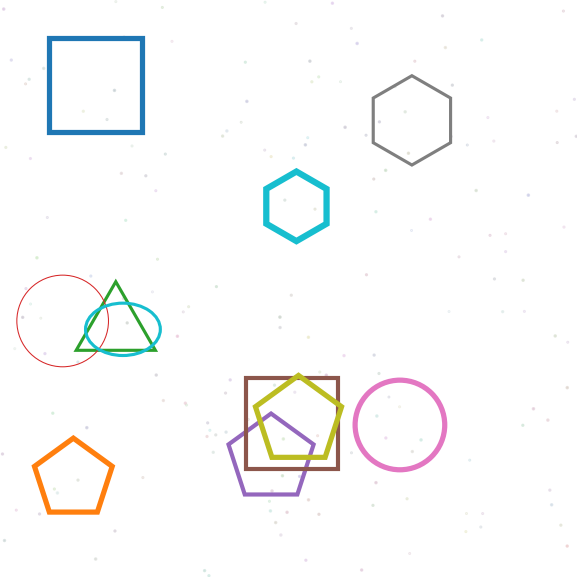[{"shape": "square", "thickness": 2.5, "radius": 0.41, "center": [0.165, 0.852]}, {"shape": "pentagon", "thickness": 2.5, "radius": 0.35, "center": [0.127, 0.17]}, {"shape": "triangle", "thickness": 1.5, "radius": 0.4, "center": [0.201, 0.432]}, {"shape": "circle", "thickness": 0.5, "radius": 0.4, "center": [0.109, 0.443]}, {"shape": "pentagon", "thickness": 2, "radius": 0.39, "center": [0.469, 0.206]}, {"shape": "square", "thickness": 2, "radius": 0.4, "center": [0.506, 0.265]}, {"shape": "circle", "thickness": 2.5, "radius": 0.39, "center": [0.693, 0.263]}, {"shape": "hexagon", "thickness": 1.5, "radius": 0.39, "center": [0.713, 0.791]}, {"shape": "pentagon", "thickness": 2.5, "radius": 0.39, "center": [0.517, 0.271]}, {"shape": "oval", "thickness": 1.5, "radius": 0.32, "center": [0.213, 0.429]}, {"shape": "hexagon", "thickness": 3, "radius": 0.3, "center": [0.513, 0.642]}]